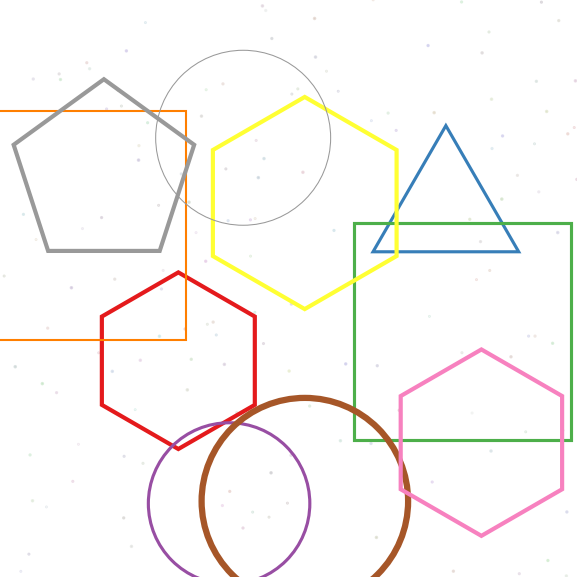[{"shape": "hexagon", "thickness": 2, "radius": 0.76, "center": [0.309, 0.375]}, {"shape": "triangle", "thickness": 1.5, "radius": 0.73, "center": [0.772, 0.636]}, {"shape": "square", "thickness": 1.5, "radius": 0.94, "center": [0.801, 0.425]}, {"shape": "circle", "thickness": 1.5, "radius": 0.7, "center": [0.397, 0.127]}, {"shape": "square", "thickness": 1, "radius": 0.99, "center": [0.124, 0.609]}, {"shape": "hexagon", "thickness": 2, "radius": 0.92, "center": [0.528, 0.648]}, {"shape": "circle", "thickness": 3, "radius": 0.89, "center": [0.528, 0.131]}, {"shape": "hexagon", "thickness": 2, "radius": 0.81, "center": [0.834, 0.233]}, {"shape": "pentagon", "thickness": 2, "radius": 0.82, "center": [0.18, 0.698]}, {"shape": "circle", "thickness": 0.5, "radius": 0.76, "center": [0.421, 0.761]}]